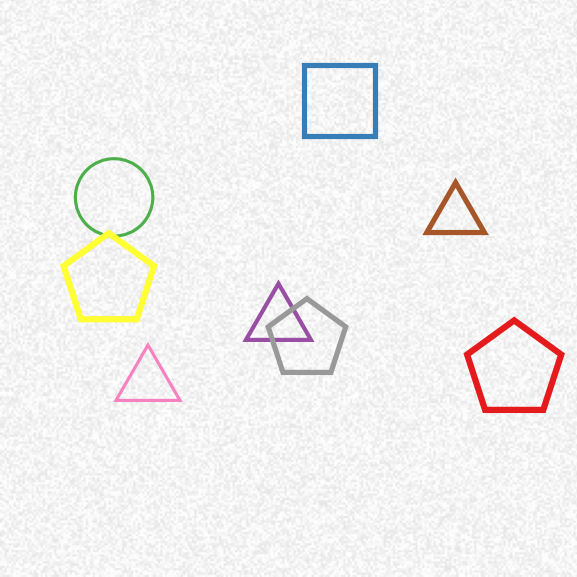[{"shape": "pentagon", "thickness": 3, "radius": 0.43, "center": [0.89, 0.359]}, {"shape": "square", "thickness": 2.5, "radius": 0.31, "center": [0.588, 0.826]}, {"shape": "circle", "thickness": 1.5, "radius": 0.34, "center": [0.198, 0.657]}, {"shape": "triangle", "thickness": 2, "radius": 0.33, "center": [0.482, 0.443]}, {"shape": "pentagon", "thickness": 3, "radius": 0.41, "center": [0.188, 0.513]}, {"shape": "triangle", "thickness": 2.5, "radius": 0.29, "center": [0.789, 0.625]}, {"shape": "triangle", "thickness": 1.5, "radius": 0.32, "center": [0.256, 0.338]}, {"shape": "pentagon", "thickness": 2.5, "radius": 0.35, "center": [0.532, 0.411]}]